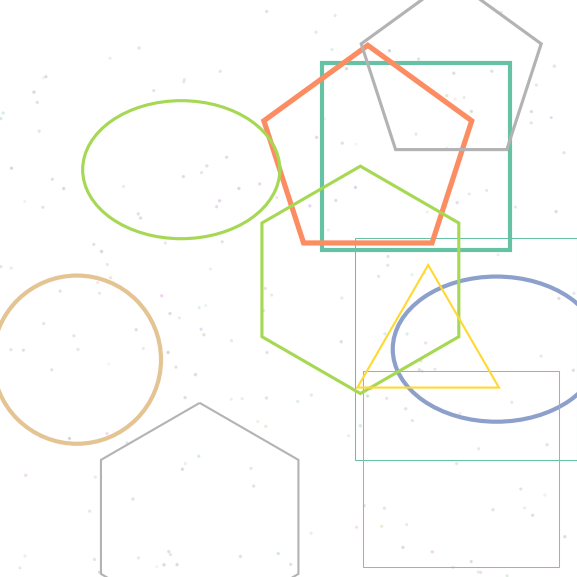[{"shape": "square", "thickness": 2, "radius": 0.81, "center": [0.72, 0.728]}, {"shape": "square", "thickness": 0.5, "radius": 0.96, "center": [0.806, 0.395]}, {"shape": "pentagon", "thickness": 2.5, "radius": 0.95, "center": [0.637, 0.731]}, {"shape": "oval", "thickness": 2, "radius": 0.9, "center": [0.86, 0.395]}, {"shape": "square", "thickness": 0.5, "radius": 0.85, "center": [0.799, 0.187]}, {"shape": "oval", "thickness": 1.5, "radius": 0.85, "center": [0.314, 0.705]}, {"shape": "hexagon", "thickness": 1.5, "radius": 0.98, "center": [0.624, 0.515]}, {"shape": "triangle", "thickness": 1, "radius": 0.71, "center": [0.741, 0.399]}, {"shape": "circle", "thickness": 2, "radius": 0.73, "center": [0.133, 0.376]}, {"shape": "pentagon", "thickness": 1.5, "radius": 0.82, "center": [0.781, 0.873]}, {"shape": "hexagon", "thickness": 1, "radius": 0.99, "center": [0.346, 0.104]}]